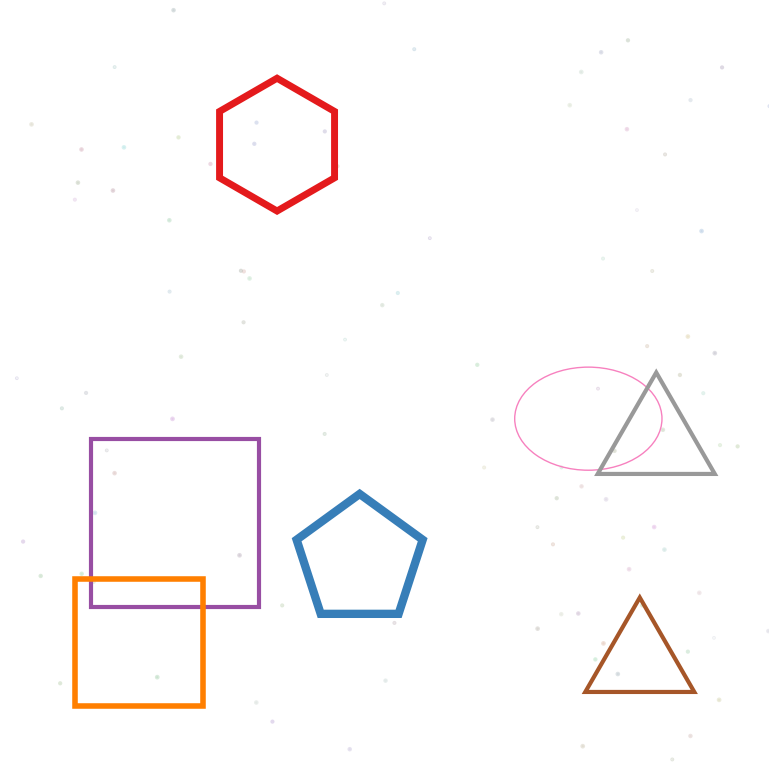[{"shape": "hexagon", "thickness": 2.5, "radius": 0.43, "center": [0.36, 0.812]}, {"shape": "pentagon", "thickness": 3, "radius": 0.43, "center": [0.467, 0.272]}, {"shape": "square", "thickness": 1.5, "radius": 0.54, "center": [0.227, 0.321]}, {"shape": "square", "thickness": 2, "radius": 0.42, "center": [0.181, 0.166]}, {"shape": "triangle", "thickness": 1.5, "radius": 0.41, "center": [0.831, 0.142]}, {"shape": "oval", "thickness": 0.5, "radius": 0.48, "center": [0.764, 0.456]}, {"shape": "triangle", "thickness": 1.5, "radius": 0.44, "center": [0.852, 0.428]}]